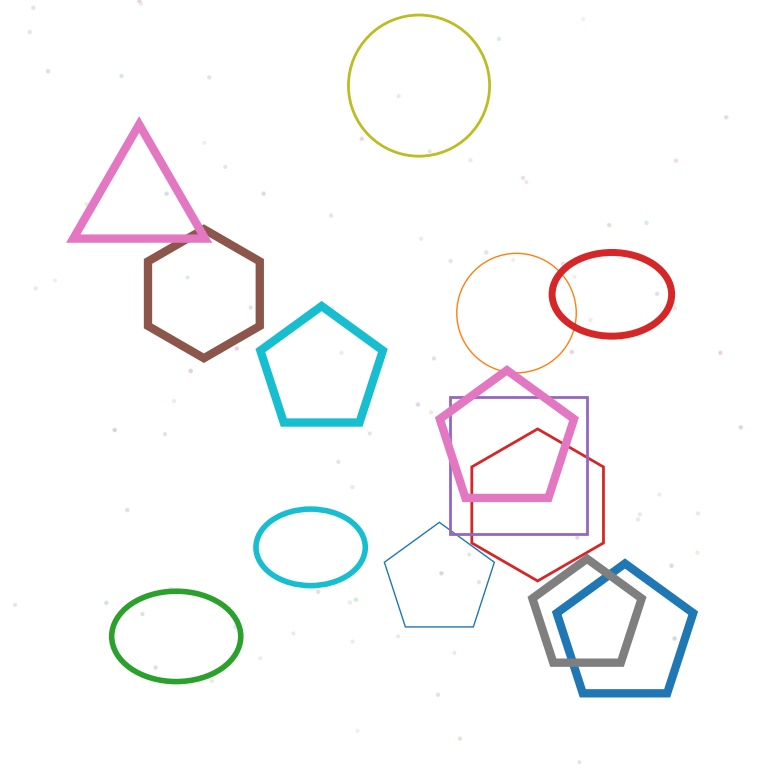[{"shape": "pentagon", "thickness": 0.5, "radius": 0.38, "center": [0.571, 0.247]}, {"shape": "pentagon", "thickness": 3, "radius": 0.47, "center": [0.812, 0.175]}, {"shape": "circle", "thickness": 0.5, "radius": 0.39, "center": [0.671, 0.593]}, {"shape": "oval", "thickness": 2, "radius": 0.42, "center": [0.229, 0.174]}, {"shape": "hexagon", "thickness": 1, "radius": 0.49, "center": [0.698, 0.344]}, {"shape": "oval", "thickness": 2.5, "radius": 0.39, "center": [0.795, 0.618]}, {"shape": "square", "thickness": 1, "radius": 0.44, "center": [0.673, 0.395]}, {"shape": "hexagon", "thickness": 3, "radius": 0.42, "center": [0.265, 0.619]}, {"shape": "triangle", "thickness": 3, "radius": 0.49, "center": [0.181, 0.74]}, {"shape": "pentagon", "thickness": 3, "radius": 0.46, "center": [0.658, 0.428]}, {"shape": "pentagon", "thickness": 3, "radius": 0.37, "center": [0.762, 0.2]}, {"shape": "circle", "thickness": 1, "radius": 0.46, "center": [0.544, 0.889]}, {"shape": "oval", "thickness": 2, "radius": 0.35, "center": [0.403, 0.289]}, {"shape": "pentagon", "thickness": 3, "radius": 0.42, "center": [0.418, 0.519]}]